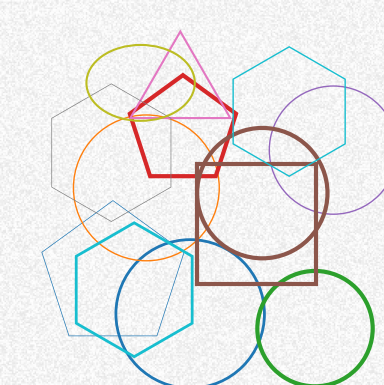[{"shape": "pentagon", "thickness": 0.5, "radius": 0.97, "center": [0.293, 0.285]}, {"shape": "circle", "thickness": 2, "radius": 0.96, "center": [0.494, 0.185]}, {"shape": "circle", "thickness": 1, "radius": 0.95, "center": [0.38, 0.512]}, {"shape": "circle", "thickness": 3, "radius": 0.75, "center": [0.818, 0.146]}, {"shape": "pentagon", "thickness": 3, "radius": 0.73, "center": [0.475, 0.66]}, {"shape": "circle", "thickness": 1, "radius": 0.83, "center": [0.866, 0.61]}, {"shape": "square", "thickness": 3, "radius": 0.78, "center": [0.667, 0.418]}, {"shape": "circle", "thickness": 3, "radius": 0.85, "center": [0.681, 0.498]}, {"shape": "triangle", "thickness": 1.5, "radius": 0.75, "center": [0.468, 0.768]}, {"shape": "hexagon", "thickness": 0.5, "radius": 0.89, "center": [0.289, 0.603]}, {"shape": "oval", "thickness": 1.5, "radius": 0.7, "center": [0.365, 0.785]}, {"shape": "hexagon", "thickness": 1, "radius": 0.84, "center": [0.751, 0.71]}, {"shape": "hexagon", "thickness": 2, "radius": 0.87, "center": [0.349, 0.247]}]